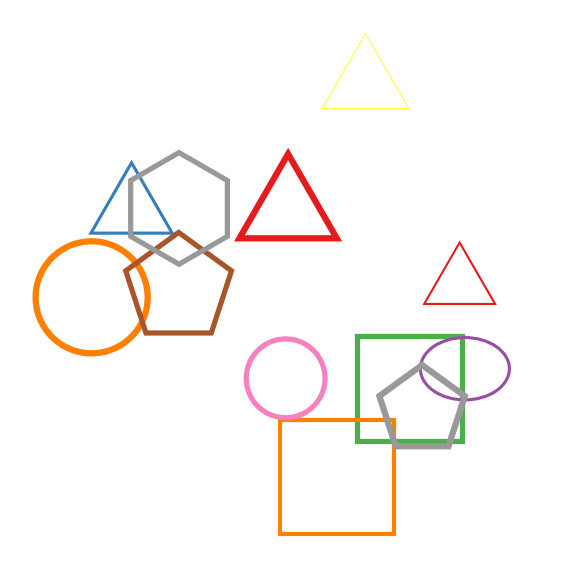[{"shape": "triangle", "thickness": 1, "radius": 0.35, "center": [0.796, 0.508]}, {"shape": "triangle", "thickness": 3, "radius": 0.49, "center": [0.499, 0.635]}, {"shape": "triangle", "thickness": 1.5, "radius": 0.41, "center": [0.228, 0.636]}, {"shape": "square", "thickness": 2.5, "radius": 0.45, "center": [0.709, 0.326]}, {"shape": "oval", "thickness": 1.5, "radius": 0.39, "center": [0.805, 0.361]}, {"shape": "square", "thickness": 2, "radius": 0.5, "center": [0.583, 0.173]}, {"shape": "circle", "thickness": 3, "radius": 0.49, "center": [0.159, 0.484]}, {"shape": "triangle", "thickness": 0.5, "radius": 0.43, "center": [0.633, 0.854]}, {"shape": "pentagon", "thickness": 2.5, "radius": 0.48, "center": [0.309, 0.5]}, {"shape": "circle", "thickness": 2.5, "radius": 0.34, "center": [0.495, 0.344]}, {"shape": "hexagon", "thickness": 2.5, "radius": 0.48, "center": [0.31, 0.638]}, {"shape": "pentagon", "thickness": 3, "radius": 0.39, "center": [0.731, 0.289]}]